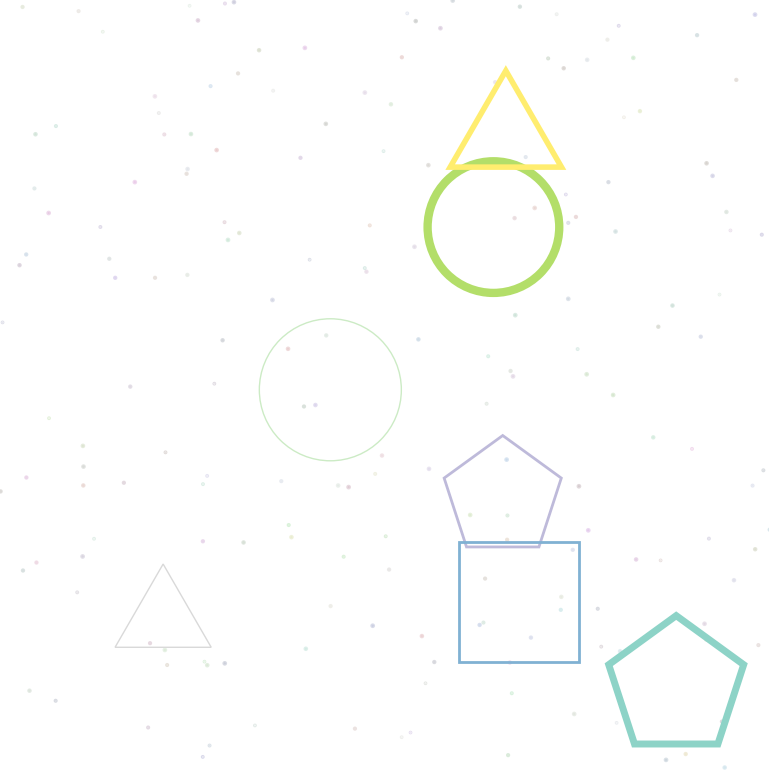[{"shape": "pentagon", "thickness": 2.5, "radius": 0.46, "center": [0.878, 0.108]}, {"shape": "pentagon", "thickness": 1, "radius": 0.4, "center": [0.653, 0.354]}, {"shape": "square", "thickness": 1, "radius": 0.39, "center": [0.674, 0.219]}, {"shape": "circle", "thickness": 3, "radius": 0.43, "center": [0.641, 0.705]}, {"shape": "triangle", "thickness": 0.5, "radius": 0.36, "center": [0.212, 0.195]}, {"shape": "circle", "thickness": 0.5, "radius": 0.46, "center": [0.429, 0.494]}, {"shape": "triangle", "thickness": 2, "radius": 0.42, "center": [0.657, 0.825]}]